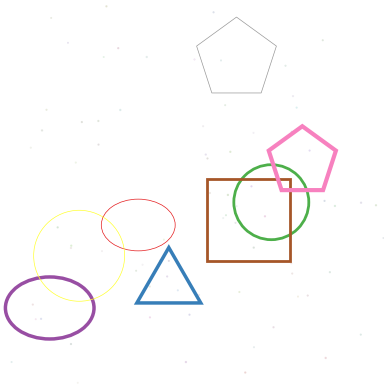[{"shape": "oval", "thickness": 0.5, "radius": 0.48, "center": [0.359, 0.416]}, {"shape": "triangle", "thickness": 2.5, "radius": 0.48, "center": [0.438, 0.261]}, {"shape": "circle", "thickness": 2, "radius": 0.49, "center": [0.705, 0.475]}, {"shape": "oval", "thickness": 2.5, "radius": 0.58, "center": [0.129, 0.2]}, {"shape": "circle", "thickness": 0.5, "radius": 0.59, "center": [0.206, 0.336]}, {"shape": "square", "thickness": 2, "radius": 0.54, "center": [0.646, 0.429]}, {"shape": "pentagon", "thickness": 3, "radius": 0.46, "center": [0.785, 0.58]}, {"shape": "pentagon", "thickness": 0.5, "radius": 0.54, "center": [0.614, 0.847]}]